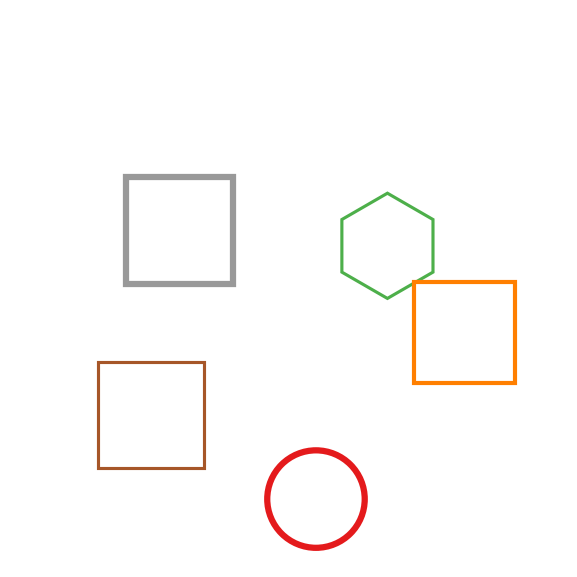[{"shape": "circle", "thickness": 3, "radius": 0.42, "center": [0.547, 0.135]}, {"shape": "hexagon", "thickness": 1.5, "radius": 0.46, "center": [0.671, 0.573]}, {"shape": "square", "thickness": 2, "radius": 0.43, "center": [0.804, 0.424]}, {"shape": "square", "thickness": 1.5, "radius": 0.46, "center": [0.262, 0.281]}, {"shape": "square", "thickness": 3, "radius": 0.46, "center": [0.31, 0.6]}]